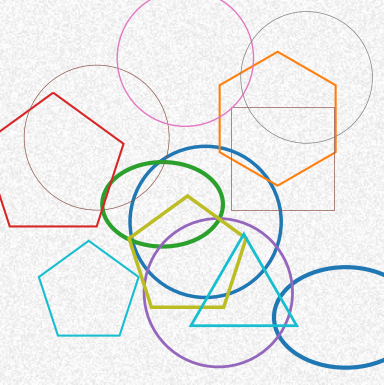[{"shape": "circle", "thickness": 2.5, "radius": 0.98, "center": [0.534, 0.424]}, {"shape": "oval", "thickness": 3, "radius": 0.93, "center": [0.898, 0.176]}, {"shape": "hexagon", "thickness": 1.5, "radius": 0.87, "center": [0.721, 0.692]}, {"shape": "oval", "thickness": 3, "radius": 0.78, "center": [0.422, 0.469]}, {"shape": "pentagon", "thickness": 1.5, "radius": 0.96, "center": [0.138, 0.567]}, {"shape": "circle", "thickness": 2, "radius": 0.96, "center": [0.567, 0.24]}, {"shape": "circle", "thickness": 0.5, "radius": 0.94, "center": [0.251, 0.643]}, {"shape": "square", "thickness": 0.5, "radius": 0.67, "center": [0.733, 0.588]}, {"shape": "circle", "thickness": 1, "radius": 0.89, "center": [0.481, 0.849]}, {"shape": "circle", "thickness": 0.5, "radius": 0.86, "center": [0.796, 0.799]}, {"shape": "pentagon", "thickness": 2.5, "radius": 0.8, "center": [0.487, 0.331]}, {"shape": "pentagon", "thickness": 1.5, "radius": 0.68, "center": [0.23, 0.238]}, {"shape": "triangle", "thickness": 2, "radius": 0.79, "center": [0.633, 0.233]}]